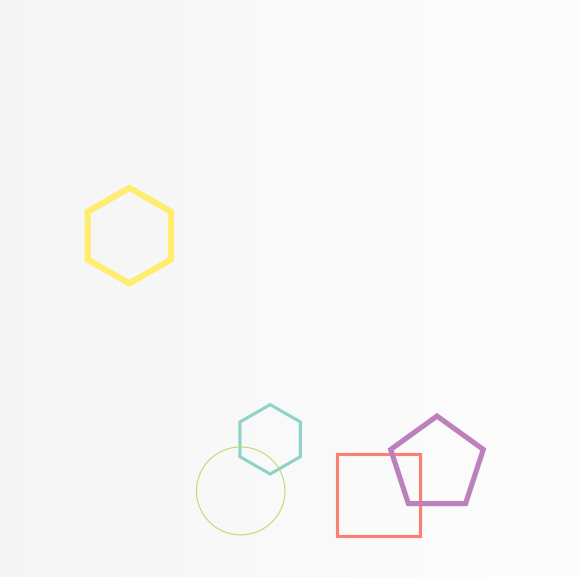[{"shape": "hexagon", "thickness": 1.5, "radius": 0.3, "center": [0.465, 0.238]}, {"shape": "square", "thickness": 1.5, "radius": 0.36, "center": [0.651, 0.142]}, {"shape": "circle", "thickness": 0.5, "radius": 0.38, "center": [0.414, 0.149]}, {"shape": "pentagon", "thickness": 2.5, "radius": 0.42, "center": [0.752, 0.195]}, {"shape": "hexagon", "thickness": 3, "radius": 0.41, "center": [0.223, 0.591]}]